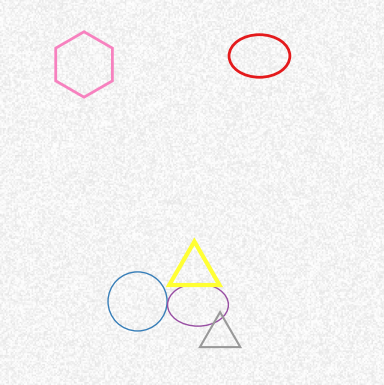[{"shape": "oval", "thickness": 2, "radius": 0.4, "center": [0.674, 0.855]}, {"shape": "circle", "thickness": 1, "radius": 0.38, "center": [0.357, 0.217]}, {"shape": "oval", "thickness": 1, "radius": 0.4, "center": [0.514, 0.208]}, {"shape": "triangle", "thickness": 3, "radius": 0.38, "center": [0.505, 0.297]}, {"shape": "hexagon", "thickness": 2, "radius": 0.42, "center": [0.218, 0.832]}, {"shape": "triangle", "thickness": 1.5, "radius": 0.3, "center": [0.572, 0.129]}]